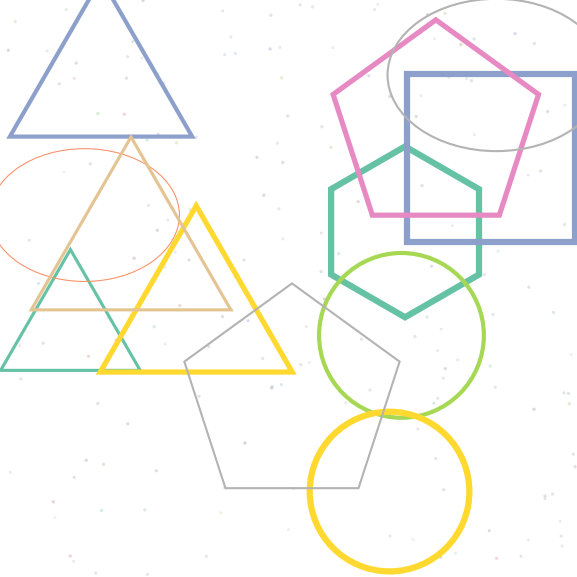[{"shape": "triangle", "thickness": 1.5, "radius": 0.7, "center": [0.122, 0.428]}, {"shape": "hexagon", "thickness": 3, "radius": 0.74, "center": [0.701, 0.598]}, {"shape": "oval", "thickness": 0.5, "radius": 0.82, "center": [0.146, 0.627]}, {"shape": "square", "thickness": 3, "radius": 0.73, "center": [0.85, 0.726]}, {"shape": "triangle", "thickness": 2, "radius": 0.91, "center": [0.175, 0.854]}, {"shape": "pentagon", "thickness": 2.5, "radius": 0.94, "center": [0.755, 0.778]}, {"shape": "circle", "thickness": 2, "radius": 0.71, "center": [0.695, 0.418]}, {"shape": "triangle", "thickness": 2.5, "radius": 0.96, "center": [0.34, 0.451]}, {"shape": "circle", "thickness": 3, "radius": 0.69, "center": [0.675, 0.148]}, {"shape": "triangle", "thickness": 1.5, "radius": 1.0, "center": [0.227, 0.562]}, {"shape": "oval", "thickness": 1, "radius": 0.94, "center": [0.859, 0.869]}, {"shape": "pentagon", "thickness": 1, "radius": 0.98, "center": [0.506, 0.312]}]